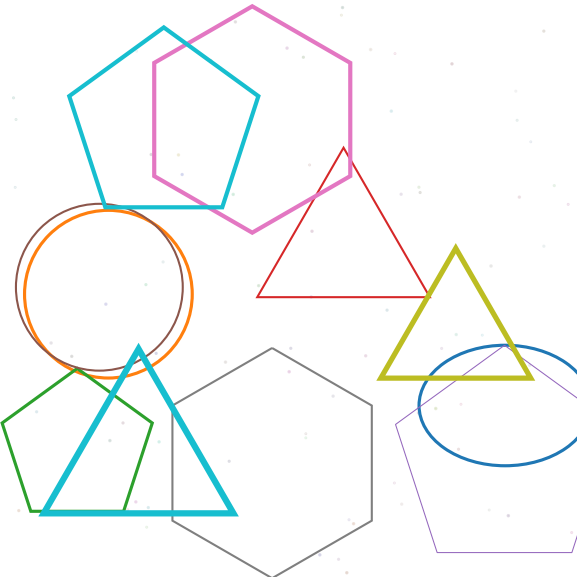[{"shape": "oval", "thickness": 1.5, "radius": 0.75, "center": [0.875, 0.297]}, {"shape": "circle", "thickness": 1.5, "radius": 0.73, "center": [0.188, 0.49]}, {"shape": "pentagon", "thickness": 1.5, "radius": 0.68, "center": [0.134, 0.224]}, {"shape": "triangle", "thickness": 1, "radius": 0.86, "center": [0.595, 0.571]}, {"shape": "pentagon", "thickness": 0.5, "radius": 0.99, "center": [0.874, 0.203]}, {"shape": "circle", "thickness": 1, "radius": 0.72, "center": [0.172, 0.502]}, {"shape": "hexagon", "thickness": 2, "radius": 0.98, "center": [0.437, 0.792]}, {"shape": "hexagon", "thickness": 1, "radius": 1.0, "center": [0.471, 0.197]}, {"shape": "triangle", "thickness": 2.5, "radius": 0.75, "center": [0.789, 0.419]}, {"shape": "triangle", "thickness": 3, "radius": 0.95, "center": [0.24, 0.205]}, {"shape": "pentagon", "thickness": 2, "radius": 0.86, "center": [0.284, 0.779]}]